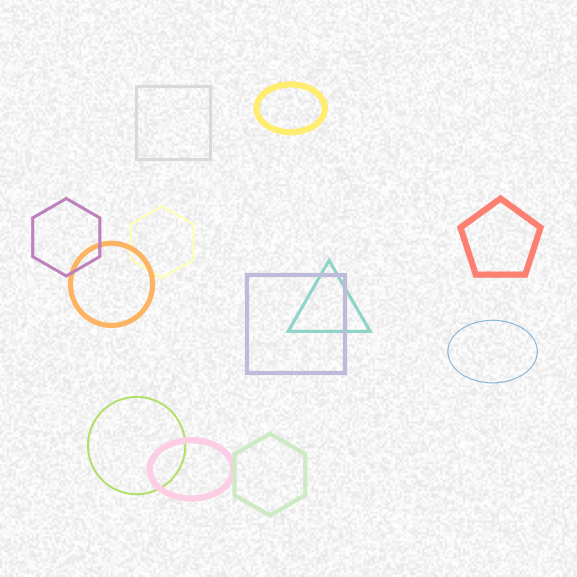[{"shape": "triangle", "thickness": 1.5, "radius": 0.41, "center": [0.57, 0.466]}, {"shape": "hexagon", "thickness": 1, "radius": 0.31, "center": [0.281, 0.58]}, {"shape": "square", "thickness": 2, "radius": 0.42, "center": [0.512, 0.438]}, {"shape": "pentagon", "thickness": 3, "radius": 0.36, "center": [0.867, 0.583]}, {"shape": "oval", "thickness": 0.5, "radius": 0.39, "center": [0.853, 0.39]}, {"shape": "circle", "thickness": 2.5, "radius": 0.36, "center": [0.193, 0.507]}, {"shape": "circle", "thickness": 1, "radius": 0.42, "center": [0.237, 0.228]}, {"shape": "oval", "thickness": 3, "radius": 0.36, "center": [0.331, 0.186]}, {"shape": "square", "thickness": 1.5, "radius": 0.32, "center": [0.3, 0.787]}, {"shape": "hexagon", "thickness": 1.5, "radius": 0.34, "center": [0.115, 0.588]}, {"shape": "hexagon", "thickness": 2, "radius": 0.35, "center": [0.467, 0.177]}, {"shape": "oval", "thickness": 3, "radius": 0.3, "center": [0.503, 0.812]}]